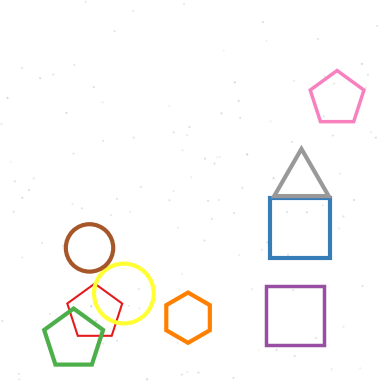[{"shape": "pentagon", "thickness": 1.5, "radius": 0.37, "center": [0.246, 0.188]}, {"shape": "square", "thickness": 3, "radius": 0.39, "center": [0.78, 0.407]}, {"shape": "pentagon", "thickness": 3, "radius": 0.4, "center": [0.191, 0.118]}, {"shape": "square", "thickness": 2.5, "radius": 0.38, "center": [0.766, 0.18]}, {"shape": "hexagon", "thickness": 3, "radius": 0.33, "center": [0.488, 0.175]}, {"shape": "circle", "thickness": 3, "radius": 0.39, "center": [0.322, 0.238]}, {"shape": "circle", "thickness": 3, "radius": 0.31, "center": [0.233, 0.356]}, {"shape": "pentagon", "thickness": 2.5, "radius": 0.37, "center": [0.876, 0.743]}, {"shape": "triangle", "thickness": 3, "radius": 0.41, "center": [0.783, 0.532]}]